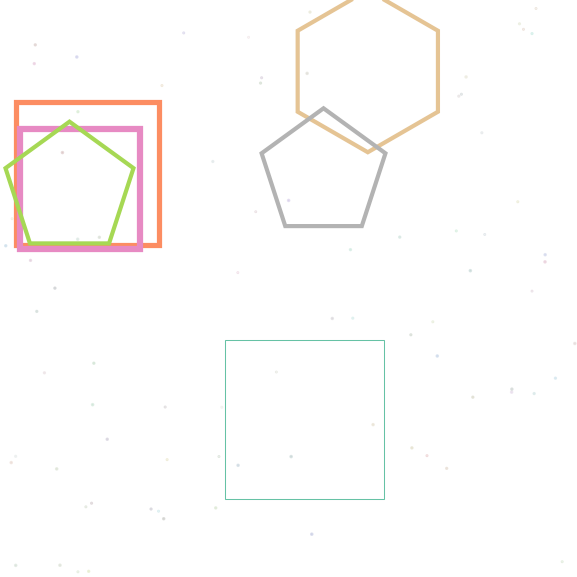[{"shape": "square", "thickness": 0.5, "radius": 0.69, "center": [0.527, 0.273]}, {"shape": "square", "thickness": 2.5, "radius": 0.62, "center": [0.152, 0.698]}, {"shape": "square", "thickness": 3, "radius": 0.52, "center": [0.139, 0.672]}, {"shape": "pentagon", "thickness": 2, "radius": 0.58, "center": [0.12, 0.672]}, {"shape": "hexagon", "thickness": 2, "radius": 0.7, "center": [0.637, 0.876]}, {"shape": "pentagon", "thickness": 2, "radius": 0.56, "center": [0.56, 0.699]}]